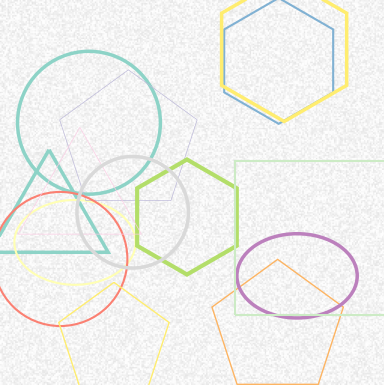[{"shape": "circle", "thickness": 2.5, "radius": 0.93, "center": [0.231, 0.681]}, {"shape": "triangle", "thickness": 2.5, "radius": 0.89, "center": [0.127, 0.433]}, {"shape": "oval", "thickness": 1.5, "radius": 0.79, "center": [0.195, 0.37]}, {"shape": "pentagon", "thickness": 0.5, "radius": 0.94, "center": [0.334, 0.631]}, {"shape": "circle", "thickness": 1.5, "radius": 0.87, "center": [0.157, 0.327]}, {"shape": "hexagon", "thickness": 1.5, "radius": 0.82, "center": [0.724, 0.842]}, {"shape": "pentagon", "thickness": 1, "radius": 0.9, "center": [0.721, 0.147]}, {"shape": "hexagon", "thickness": 3, "radius": 0.75, "center": [0.486, 0.436]}, {"shape": "triangle", "thickness": 0.5, "radius": 0.92, "center": [0.207, 0.484]}, {"shape": "circle", "thickness": 2.5, "radius": 0.72, "center": [0.345, 0.449]}, {"shape": "oval", "thickness": 2.5, "radius": 0.78, "center": [0.772, 0.284]}, {"shape": "square", "thickness": 1.5, "radius": 1.0, "center": [0.809, 0.382]}, {"shape": "pentagon", "thickness": 1, "radius": 0.75, "center": [0.296, 0.116]}, {"shape": "hexagon", "thickness": 2.5, "radius": 0.94, "center": [0.738, 0.872]}]